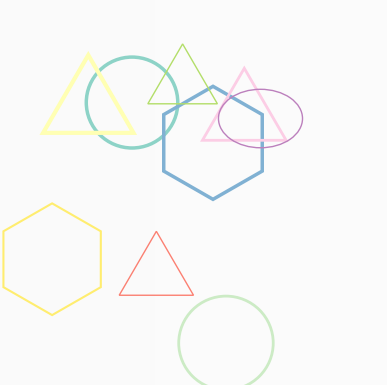[{"shape": "circle", "thickness": 2.5, "radius": 0.59, "center": [0.341, 0.734]}, {"shape": "triangle", "thickness": 3, "radius": 0.67, "center": [0.228, 0.722]}, {"shape": "triangle", "thickness": 1, "radius": 0.55, "center": [0.403, 0.288]}, {"shape": "hexagon", "thickness": 2.5, "radius": 0.73, "center": [0.55, 0.629]}, {"shape": "triangle", "thickness": 1, "radius": 0.52, "center": [0.471, 0.782]}, {"shape": "triangle", "thickness": 2, "radius": 0.62, "center": [0.63, 0.698]}, {"shape": "oval", "thickness": 1, "radius": 0.54, "center": [0.672, 0.692]}, {"shape": "circle", "thickness": 2, "radius": 0.61, "center": [0.583, 0.109]}, {"shape": "hexagon", "thickness": 1.5, "radius": 0.73, "center": [0.134, 0.327]}]